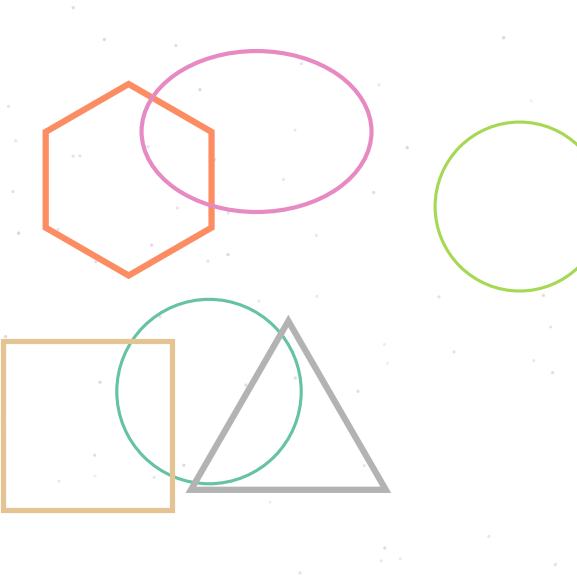[{"shape": "circle", "thickness": 1.5, "radius": 0.8, "center": [0.362, 0.321]}, {"shape": "hexagon", "thickness": 3, "radius": 0.83, "center": [0.223, 0.688]}, {"shape": "oval", "thickness": 2, "radius": 1.0, "center": [0.444, 0.771]}, {"shape": "circle", "thickness": 1.5, "radius": 0.73, "center": [0.9, 0.642]}, {"shape": "square", "thickness": 2.5, "radius": 0.73, "center": [0.151, 0.262]}, {"shape": "triangle", "thickness": 3, "radius": 0.97, "center": [0.499, 0.248]}]